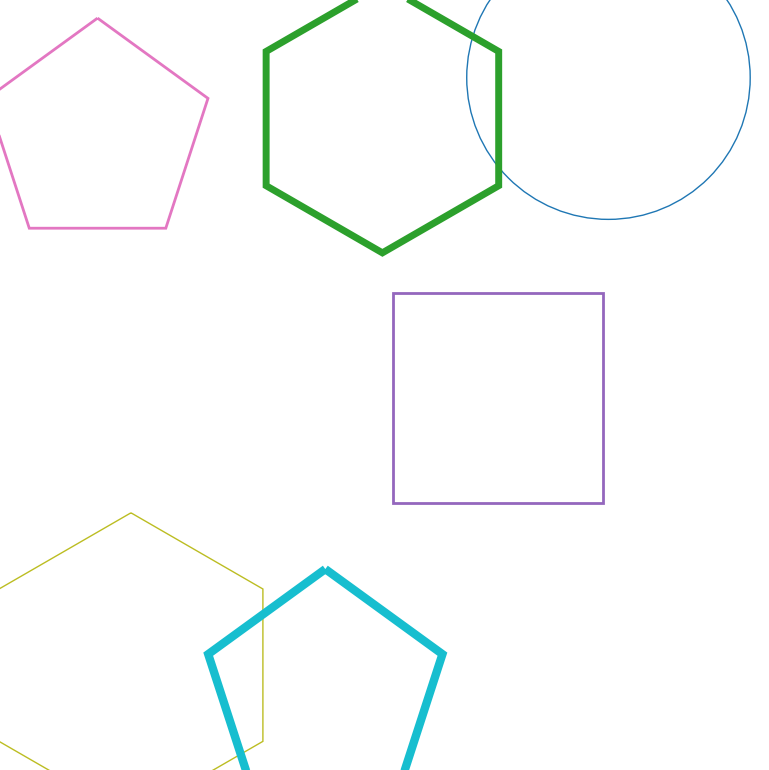[{"shape": "circle", "thickness": 0.5, "radius": 0.92, "center": [0.79, 0.899]}, {"shape": "hexagon", "thickness": 2.5, "radius": 0.87, "center": [0.497, 0.846]}, {"shape": "square", "thickness": 1, "radius": 0.68, "center": [0.646, 0.483]}, {"shape": "pentagon", "thickness": 1, "radius": 0.75, "center": [0.127, 0.826]}, {"shape": "hexagon", "thickness": 0.5, "radius": 0.99, "center": [0.17, 0.136]}, {"shape": "pentagon", "thickness": 3, "radius": 0.8, "center": [0.422, 0.101]}]